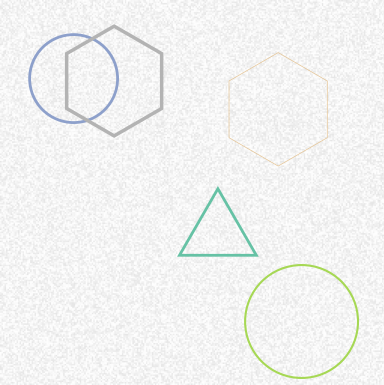[{"shape": "triangle", "thickness": 2, "radius": 0.58, "center": [0.566, 0.395]}, {"shape": "circle", "thickness": 2, "radius": 0.57, "center": [0.191, 0.796]}, {"shape": "circle", "thickness": 1.5, "radius": 0.73, "center": [0.783, 0.165]}, {"shape": "hexagon", "thickness": 0.5, "radius": 0.74, "center": [0.722, 0.716]}, {"shape": "hexagon", "thickness": 2.5, "radius": 0.71, "center": [0.297, 0.79]}]